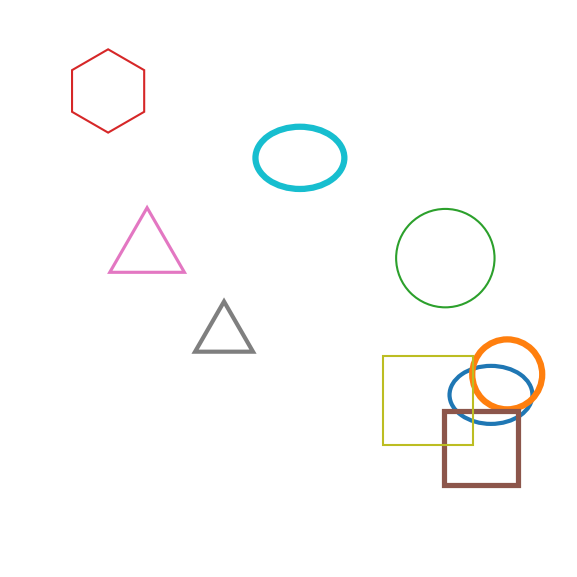[{"shape": "oval", "thickness": 2, "radius": 0.36, "center": [0.85, 0.315]}, {"shape": "circle", "thickness": 3, "radius": 0.3, "center": [0.878, 0.351]}, {"shape": "circle", "thickness": 1, "radius": 0.43, "center": [0.771, 0.552]}, {"shape": "hexagon", "thickness": 1, "radius": 0.36, "center": [0.187, 0.842]}, {"shape": "square", "thickness": 2.5, "radius": 0.32, "center": [0.833, 0.223]}, {"shape": "triangle", "thickness": 1.5, "radius": 0.37, "center": [0.255, 0.565]}, {"shape": "triangle", "thickness": 2, "radius": 0.29, "center": [0.388, 0.419]}, {"shape": "square", "thickness": 1, "radius": 0.39, "center": [0.741, 0.306]}, {"shape": "oval", "thickness": 3, "radius": 0.38, "center": [0.519, 0.726]}]